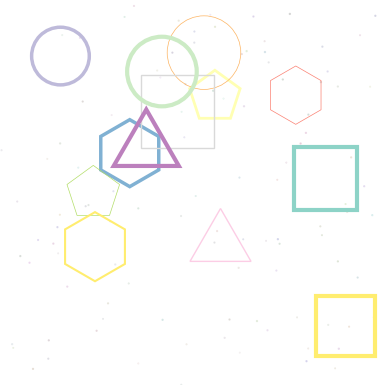[{"shape": "square", "thickness": 3, "radius": 0.41, "center": [0.845, 0.537]}, {"shape": "pentagon", "thickness": 2, "radius": 0.34, "center": [0.558, 0.749]}, {"shape": "circle", "thickness": 2.5, "radius": 0.37, "center": [0.157, 0.854]}, {"shape": "hexagon", "thickness": 0.5, "radius": 0.38, "center": [0.768, 0.753]}, {"shape": "hexagon", "thickness": 2.5, "radius": 0.43, "center": [0.337, 0.602]}, {"shape": "circle", "thickness": 0.5, "radius": 0.48, "center": [0.53, 0.863]}, {"shape": "pentagon", "thickness": 0.5, "radius": 0.36, "center": [0.242, 0.499]}, {"shape": "triangle", "thickness": 1, "radius": 0.46, "center": [0.573, 0.367]}, {"shape": "square", "thickness": 1, "radius": 0.47, "center": [0.461, 0.711]}, {"shape": "triangle", "thickness": 3, "radius": 0.49, "center": [0.38, 0.618]}, {"shape": "circle", "thickness": 3, "radius": 0.45, "center": [0.421, 0.814]}, {"shape": "hexagon", "thickness": 1.5, "radius": 0.45, "center": [0.247, 0.359]}, {"shape": "square", "thickness": 3, "radius": 0.39, "center": [0.897, 0.154]}]